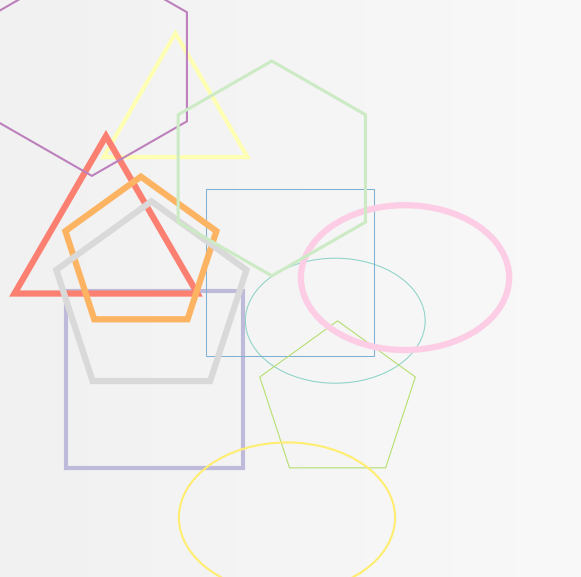[{"shape": "oval", "thickness": 0.5, "radius": 0.77, "center": [0.577, 0.444]}, {"shape": "triangle", "thickness": 2, "radius": 0.72, "center": [0.302, 0.799]}, {"shape": "square", "thickness": 2, "radius": 0.76, "center": [0.266, 0.342]}, {"shape": "triangle", "thickness": 3, "radius": 0.91, "center": [0.182, 0.582]}, {"shape": "square", "thickness": 0.5, "radius": 0.72, "center": [0.499, 0.527]}, {"shape": "pentagon", "thickness": 3, "radius": 0.68, "center": [0.242, 0.557]}, {"shape": "pentagon", "thickness": 0.5, "radius": 0.7, "center": [0.581, 0.303]}, {"shape": "oval", "thickness": 3, "radius": 0.9, "center": [0.697, 0.518]}, {"shape": "pentagon", "thickness": 3, "radius": 0.86, "center": [0.26, 0.479]}, {"shape": "hexagon", "thickness": 1, "radius": 0.94, "center": [0.158, 0.883]}, {"shape": "hexagon", "thickness": 1.5, "radius": 0.93, "center": [0.468, 0.708]}, {"shape": "oval", "thickness": 1, "radius": 0.93, "center": [0.494, 0.103]}]